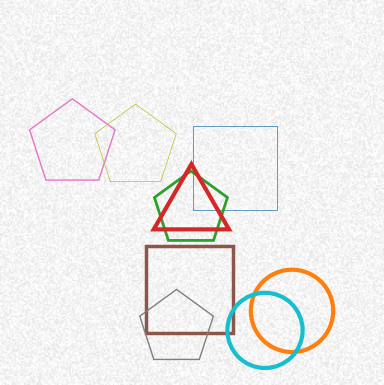[{"shape": "square", "thickness": 0.5, "radius": 0.55, "center": [0.611, 0.565]}, {"shape": "circle", "thickness": 3, "radius": 0.53, "center": [0.758, 0.193]}, {"shape": "pentagon", "thickness": 2, "radius": 0.5, "center": [0.496, 0.456]}, {"shape": "triangle", "thickness": 3, "radius": 0.56, "center": [0.497, 0.461]}, {"shape": "square", "thickness": 2.5, "radius": 0.56, "center": [0.492, 0.248]}, {"shape": "pentagon", "thickness": 1, "radius": 0.58, "center": [0.188, 0.627]}, {"shape": "pentagon", "thickness": 1, "radius": 0.5, "center": [0.459, 0.148]}, {"shape": "pentagon", "thickness": 0.5, "radius": 0.56, "center": [0.352, 0.618]}, {"shape": "circle", "thickness": 3, "radius": 0.49, "center": [0.688, 0.142]}]